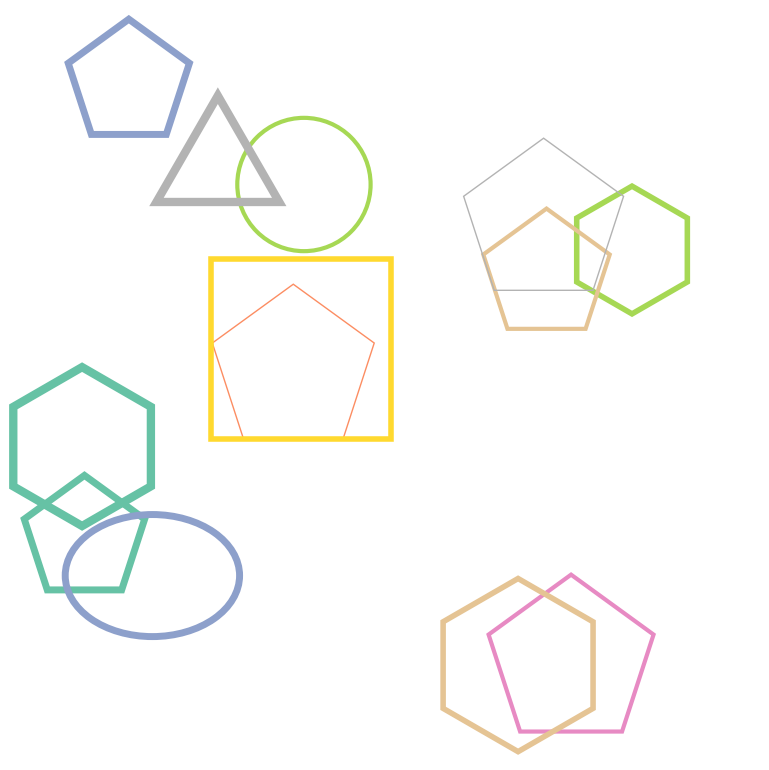[{"shape": "pentagon", "thickness": 2.5, "radius": 0.41, "center": [0.11, 0.3]}, {"shape": "hexagon", "thickness": 3, "radius": 0.52, "center": [0.107, 0.42]}, {"shape": "pentagon", "thickness": 0.5, "radius": 0.55, "center": [0.381, 0.52]}, {"shape": "oval", "thickness": 2.5, "radius": 0.57, "center": [0.198, 0.253]}, {"shape": "pentagon", "thickness": 2.5, "radius": 0.41, "center": [0.167, 0.892]}, {"shape": "pentagon", "thickness": 1.5, "radius": 0.56, "center": [0.742, 0.141]}, {"shape": "hexagon", "thickness": 2, "radius": 0.41, "center": [0.821, 0.675]}, {"shape": "circle", "thickness": 1.5, "radius": 0.43, "center": [0.395, 0.76]}, {"shape": "square", "thickness": 2, "radius": 0.58, "center": [0.391, 0.546]}, {"shape": "pentagon", "thickness": 1.5, "radius": 0.43, "center": [0.71, 0.643]}, {"shape": "hexagon", "thickness": 2, "radius": 0.56, "center": [0.673, 0.136]}, {"shape": "pentagon", "thickness": 0.5, "radius": 0.55, "center": [0.706, 0.711]}, {"shape": "triangle", "thickness": 3, "radius": 0.46, "center": [0.283, 0.784]}]